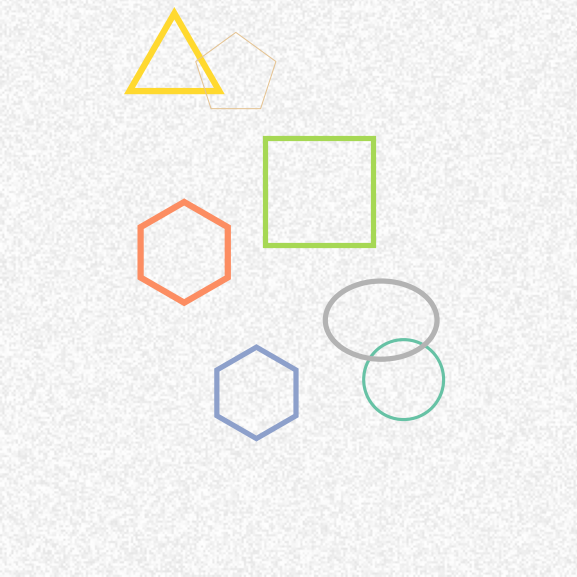[{"shape": "circle", "thickness": 1.5, "radius": 0.35, "center": [0.699, 0.342]}, {"shape": "hexagon", "thickness": 3, "radius": 0.44, "center": [0.319, 0.562]}, {"shape": "hexagon", "thickness": 2.5, "radius": 0.4, "center": [0.444, 0.319]}, {"shape": "square", "thickness": 2.5, "radius": 0.47, "center": [0.552, 0.668]}, {"shape": "triangle", "thickness": 3, "radius": 0.45, "center": [0.302, 0.886]}, {"shape": "pentagon", "thickness": 0.5, "radius": 0.36, "center": [0.408, 0.87]}, {"shape": "oval", "thickness": 2.5, "radius": 0.48, "center": [0.66, 0.445]}]